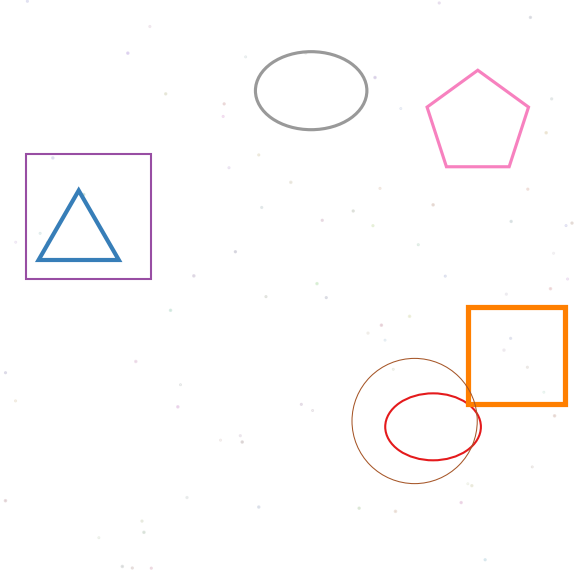[{"shape": "oval", "thickness": 1, "radius": 0.41, "center": [0.75, 0.26]}, {"shape": "triangle", "thickness": 2, "radius": 0.4, "center": [0.136, 0.589]}, {"shape": "square", "thickness": 1, "radius": 0.54, "center": [0.154, 0.624]}, {"shape": "square", "thickness": 2.5, "radius": 0.42, "center": [0.895, 0.384]}, {"shape": "circle", "thickness": 0.5, "radius": 0.54, "center": [0.718, 0.27]}, {"shape": "pentagon", "thickness": 1.5, "radius": 0.46, "center": [0.827, 0.785]}, {"shape": "oval", "thickness": 1.5, "radius": 0.48, "center": [0.539, 0.842]}]